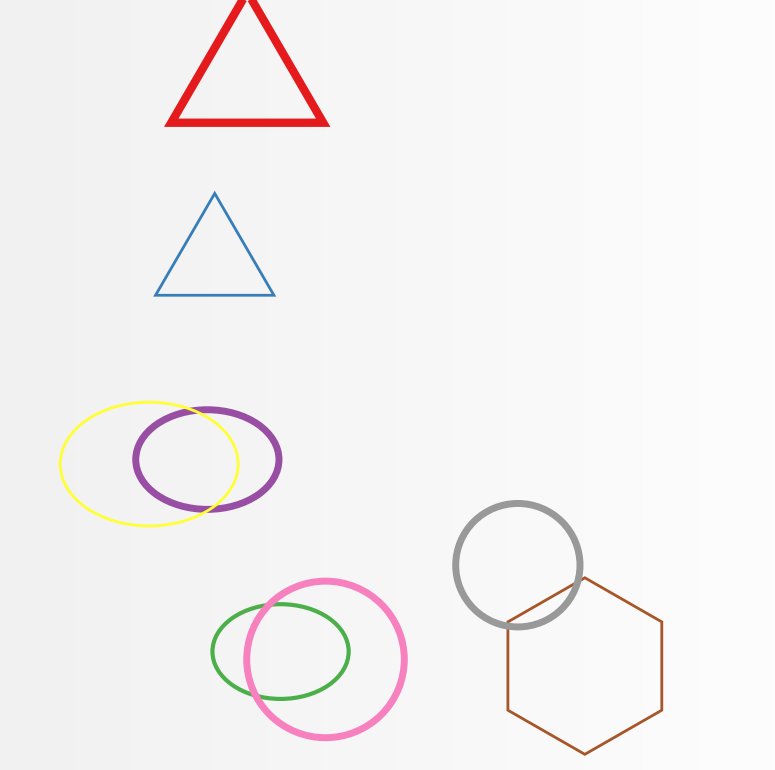[{"shape": "triangle", "thickness": 3, "radius": 0.57, "center": [0.319, 0.897]}, {"shape": "triangle", "thickness": 1, "radius": 0.44, "center": [0.277, 0.661]}, {"shape": "oval", "thickness": 1.5, "radius": 0.44, "center": [0.362, 0.154]}, {"shape": "oval", "thickness": 2.5, "radius": 0.46, "center": [0.268, 0.403]}, {"shape": "oval", "thickness": 1, "radius": 0.57, "center": [0.192, 0.397]}, {"shape": "hexagon", "thickness": 1, "radius": 0.57, "center": [0.755, 0.135]}, {"shape": "circle", "thickness": 2.5, "radius": 0.51, "center": [0.42, 0.144]}, {"shape": "circle", "thickness": 2.5, "radius": 0.4, "center": [0.668, 0.266]}]